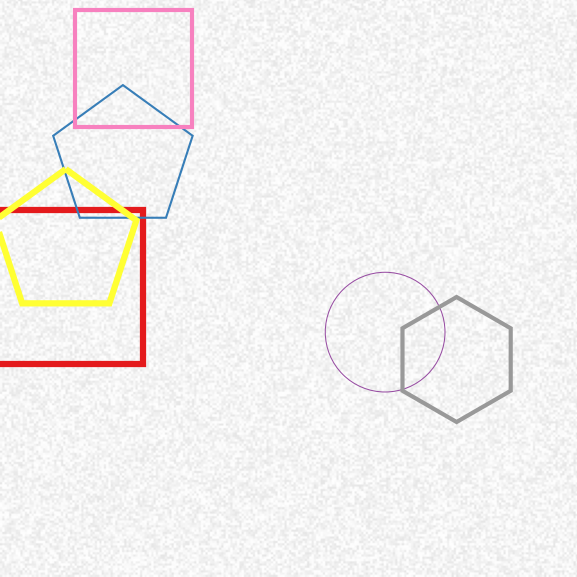[{"shape": "square", "thickness": 3, "radius": 0.67, "center": [0.115, 0.502]}, {"shape": "pentagon", "thickness": 1, "radius": 0.63, "center": [0.213, 0.725]}, {"shape": "circle", "thickness": 0.5, "radius": 0.52, "center": [0.667, 0.424]}, {"shape": "pentagon", "thickness": 3, "radius": 0.64, "center": [0.114, 0.578]}, {"shape": "square", "thickness": 2, "radius": 0.51, "center": [0.231, 0.88]}, {"shape": "hexagon", "thickness": 2, "radius": 0.54, "center": [0.791, 0.377]}]